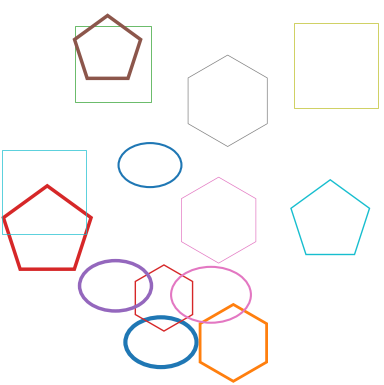[{"shape": "oval", "thickness": 1.5, "radius": 0.41, "center": [0.39, 0.571]}, {"shape": "oval", "thickness": 3, "radius": 0.46, "center": [0.418, 0.111]}, {"shape": "hexagon", "thickness": 2, "radius": 0.5, "center": [0.606, 0.109]}, {"shape": "square", "thickness": 0.5, "radius": 0.5, "center": [0.293, 0.834]}, {"shape": "hexagon", "thickness": 1, "radius": 0.43, "center": [0.426, 0.226]}, {"shape": "pentagon", "thickness": 2.5, "radius": 0.6, "center": [0.123, 0.398]}, {"shape": "oval", "thickness": 2.5, "radius": 0.47, "center": [0.3, 0.258]}, {"shape": "pentagon", "thickness": 2.5, "radius": 0.45, "center": [0.279, 0.869]}, {"shape": "hexagon", "thickness": 0.5, "radius": 0.56, "center": [0.568, 0.428]}, {"shape": "oval", "thickness": 1.5, "radius": 0.52, "center": [0.548, 0.234]}, {"shape": "hexagon", "thickness": 0.5, "radius": 0.59, "center": [0.591, 0.738]}, {"shape": "square", "thickness": 0.5, "radius": 0.55, "center": [0.873, 0.83]}, {"shape": "pentagon", "thickness": 1, "radius": 0.54, "center": [0.858, 0.426]}, {"shape": "square", "thickness": 0.5, "radius": 0.55, "center": [0.115, 0.502]}]